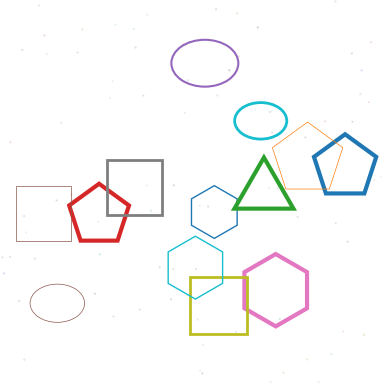[{"shape": "pentagon", "thickness": 3, "radius": 0.42, "center": [0.896, 0.566]}, {"shape": "hexagon", "thickness": 1, "radius": 0.34, "center": [0.557, 0.449]}, {"shape": "pentagon", "thickness": 0.5, "radius": 0.48, "center": [0.799, 0.587]}, {"shape": "triangle", "thickness": 3, "radius": 0.44, "center": [0.686, 0.502]}, {"shape": "pentagon", "thickness": 3, "radius": 0.41, "center": [0.257, 0.441]}, {"shape": "oval", "thickness": 1.5, "radius": 0.43, "center": [0.532, 0.836]}, {"shape": "square", "thickness": 0.5, "radius": 0.36, "center": [0.112, 0.446]}, {"shape": "oval", "thickness": 0.5, "radius": 0.35, "center": [0.149, 0.212]}, {"shape": "hexagon", "thickness": 3, "radius": 0.47, "center": [0.716, 0.246]}, {"shape": "square", "thickness": 2, "radius": 0.36, "center": [0.35, 0.513]}, {"shape": "square", "thickness": 2, "radius": 0.37, "center": [0.568, 0.207]}, {"shape": "hexagon", "thickness": 1, "radius": 0.41, "center": [0.508, 0.305]}, {"shape": "oval", "thickness": 2, "radius": 0.34, "center": [0.677, 0.686]}]